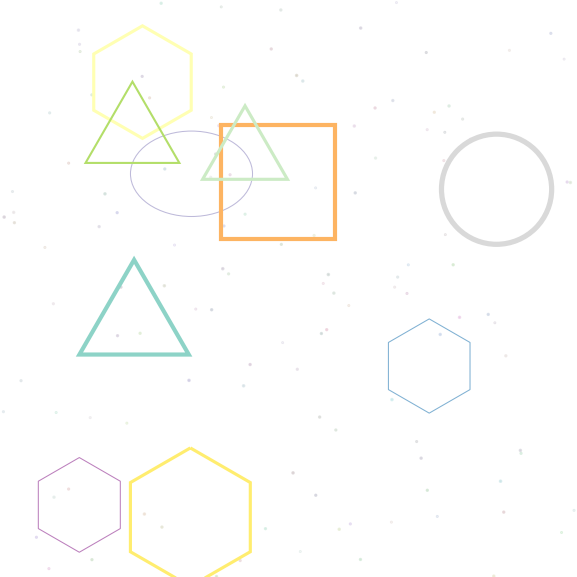[{"shape": "triangle", "thickness": 2, "radius": 0.55, "center": [0.232, 0.44]}, {"shape": "hexagon", "thickness": 1.5, "radius": 0.49, "center": [0.247, 0.857]}, {"shape": "oval", "thickness": 0.5, "radius": 0.53, "center": [0.332, 0.698]}, {"shape": "hexagon", "thickness": 0.5, "radius": 0.41, "center": [0.743, 0.365]}, {"shape": "square", "thickness": 2, "radius": 0.49, "center": [0.481, 0.684]}, {"shape": "triangle", "thickness": 1, "radius": 0.47, "center": [0.229, 0.764]}, {"shape": "circle", "thickness": 2.5, "radius": 0.48, "center": [0.86, 0.671]}, {"shape": "hexagon", "thickness": 0.5, "radius": 0.41, "center": [0.137, 0.125]}, {"shape": "triangle", "thickness": 1.5, "radius": 0.42, "center": [0.424, 0.731]}, {"shape": "hexagon", "thickness": 1.5, "radius": 0.6, "center": [0.33, 0.104]}]